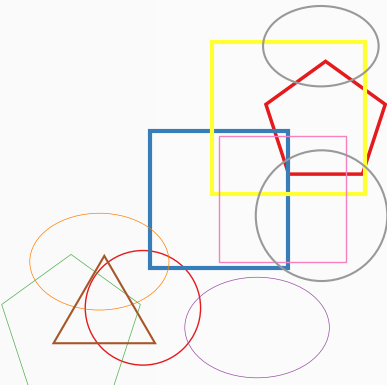[{"shape": "circle", "thickness": 1, "radius": 0.74, "center": [0.369, 0.2]}, {"shape": "pentagon", "thickness": 2.5, "radius": 0.81, "center": [0.84, 0.679]}, {"shape": "square", "thickness": 3, "radius": 0.89, "center": [0.565, 0.482]}, {"shape": "pentagon", "thickness": 0.5, "radius": 0.94, "center": [0.183, 0.151]}, {"shape": "oval", "thickness": 0.5, "radius": 0.93, "center": [0.663, 0.149]}, {"shape": "oval", "thickness": 0.5, "radius": 0.9, "center": [0.256, 0.32]}, {"shape": "square", "thickness": 3, "radius": 0.99, "center": [0.745, 0.693]}, {"shape": "triangle", "thickness": 1.5, "radius": 0.76, "center": [0.269, 0.184]}, {"shape": "square", "thickness": 1, "radius": 0.82, "center": [0.729, 0.483]}, {"shape": "circle", "thickness": 1.5, "radius": 0.85, "center": [0.83, 0.44]}, {"shape": "oval", "thickness": 1.5, "radius": 0.75, "center": [0.828, 0.88]}]